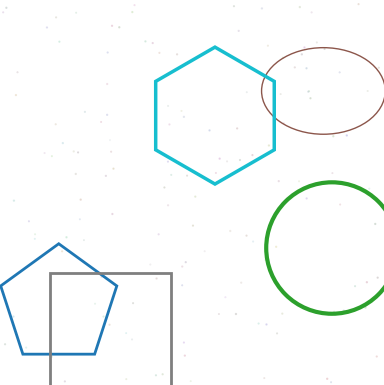[{"shape": "pentagon", "thickness": 2, "radius": 0.79, "center": [0.153, 0.208]}, {"shape": "circle", "thickness": 3, "radius": 0.85, "center": [0.862, 0.356]}, {"shape": "oval", "thickness": 1, "radius": 0.8, "center": [0.84, 0.764]}, {"shape": "square", "thickness": 2, "radius": 0.79, "center": [0.287, 0.132]}, {"shape": "hexagon", "thickness": 2.5, "radius": 0.89, "center": [0.558, 0.7]}]